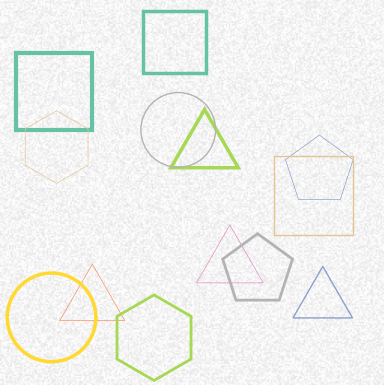[{"shape": "square", "thickness": 2.5, "radius": 0.41, "center": [0.453, 0.891]}, {"shape": "square", "thickness": 3, "radius": 0.5, "center": [0.141, 0.762]}, {"shape": "triangle", "thickness": 0.5, "radius": 0.49, "center": [0.24, 0.216]}, {"shape": "triangle", "thickness": 1, "radius": 0.45, "center": [0.838, 0.219]}, {"shape": "pentagon", "thickness": 0.5, "radius": 0.46, "center": [0.83, 0.557]}, {"shape": "triangle", "thickness": 0.5, "radius": 0.5, "center": [0.597, 0.315]}, {"shape": "hexagon", "thickness": 2, "radius": 0.56, "center": [0.4, 0.123]}, {"shape": "triangle", "thickness": 2.5, "radius": 0.5, "center": [0.531, 0.615]}, {"shape": "circle", "thickness": 2.5, "radius": 0.58, "center": [0.134, 0.176]}, {"shape": "hexagon", "thickness": 0.5, "radius": 0.47, "center": [0.147, 0.618]}, {"shape": "square", "thickness": 1, "radius": 0.51, "center": [0.814, 0.493]}, {"shape": "pentagon", "thickness": 2, "radius": 0.48, "center": [0.669, 0.298]}, {"shape": "circle", "thickness": 1, "radius": 0.49, "center": [0.463, 0.663]}]